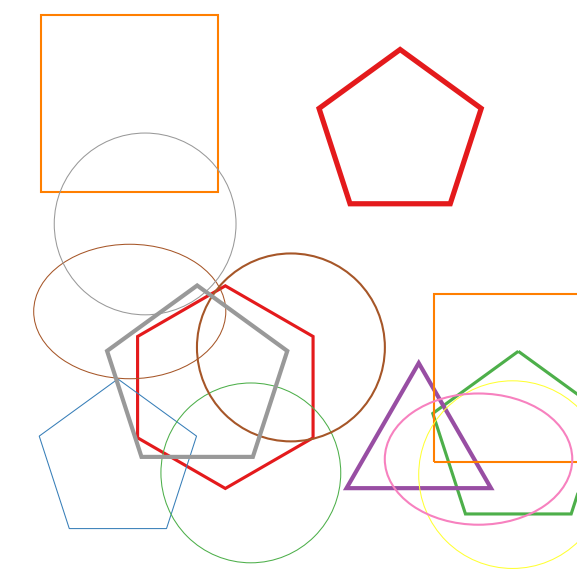[{"shape": "hexagon", "thickness": 1.5, "radius": 0.88, "center": [0.39, 0.329]}, {"shape": "pentagon", "thickness": 2.5, "radius": 0.74, "center": [0.693, 0.766]}, {"shape": "pentagon", "thickness": 0.5, "radius": 0.72, "center": [0.204, 0.2]}, {"shape": "pentagon", "thickness": 1.5, "radius": 0.78, "center": [0.898, 0.235]}, {"shape": "circle", "thickness": 0.5, "radius": 0.78, "center": [0.434, 0.18]}, {"shape": "triangle", "thickness": 2, "radius": 0.72, "center": [0.725, 0.226]}, {"shape": "square", "thickness": 1, "radius": 0.73, "center": [0.898, 0.344]}, {"shape": "square", "thickness": 1, "radius": 0.77, "center": [0.224, 0.82]}, {"shape": "circle", "thickness": 0.5, "radius": 0.81, "center": [0.887, 0.177]}, {"shape": "circle", "thickness": 1, "radius": 0.81, "center": [0.504, 0.398]}, {"shape": "oval", "thickness": 0.5, "radius": 0.83, "center": [0.225, 0.46]}, {"shape": "oval", "thickness": 1, "radius": 0.81, "center": [0.829, 0.204]}, {"shape": "pentagon", "thickness": 2, "radius": 0.82, "center": [0.341, 0.341]}, {"shape": "circle", "thickness": 0.5, "radius": 0.79, "center": [0.251, 0.611]}]